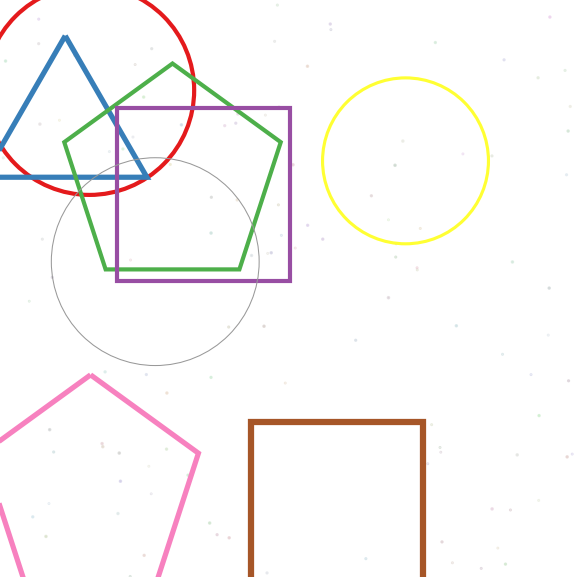[{"shape": "circle", "thickness": 2, "radius": 0.91, "center": [0.155, 0.843]}, {"shape": "triangle", "thickness": 2.5, "radius": 0.82, "center": [0.113, 0.774]}, {"shape": "pentagon", "thickness": 2, "radius": 0.99, "center": [0.299, 0.692]}, {"shape": "square", "thickness": 2, "radius": 0.75, "center": [0.352, 0.662]}, {"shape": "circle", "thickness": 1.5, "radius": 0.72, "center": [0.702, 0.721]}, {"shape": "square", "thickness": 3, "radius": 0.74, "center": [0.584, 0.12]}, {"shape": "pentagon", "thickness": 2.5, "radius": 0.98, "center": [0.157, 0.154]}, {"shape": "circle", "thickness": 0.5, "radius": 0.9, "center": [0.269, 0.546]}]